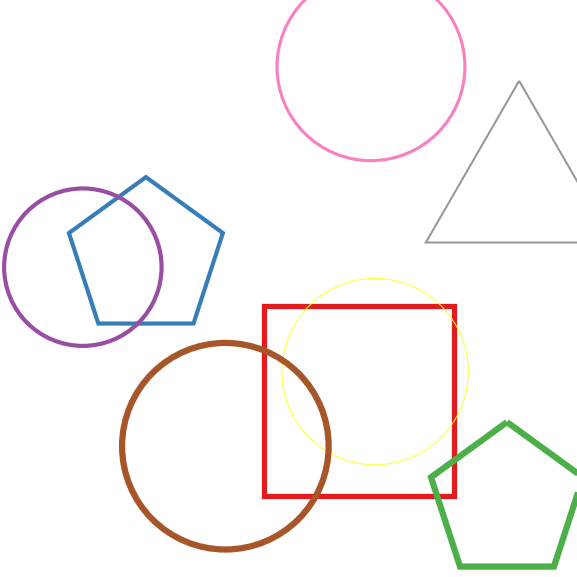[{"shape": "square", "thickness": 2.5, "radius": 0.82, "center": [0.622, 0.304]}, {"shape": "pentagon", "thickness": 2, "radius": 0.7, "center": [0.253, 0.552]}, {"shape": "pentagon", "thickness": 3, "radius": 0.69, "center": [0.878, 0.13]}, {"shape": "circle", "thickness": 2, "radius": 0.68, "center": [0.143, 0.536]}, {"shape": "circle", "thickness": 0.5, "radius": 0.81, "center": [0.65, 0.356]}, {"shape": "circle", "thickness": 3, "radius": 0.89, "center": [0.39, 0.226]}, {"shape": "circle", "thickness": 1.5, "radius": 0.81, "center": [0.642, 0.884]}, {"shape": "triangle", "thickness": 1, "radius": 0.93, "center": [0.899, 0.673]}]